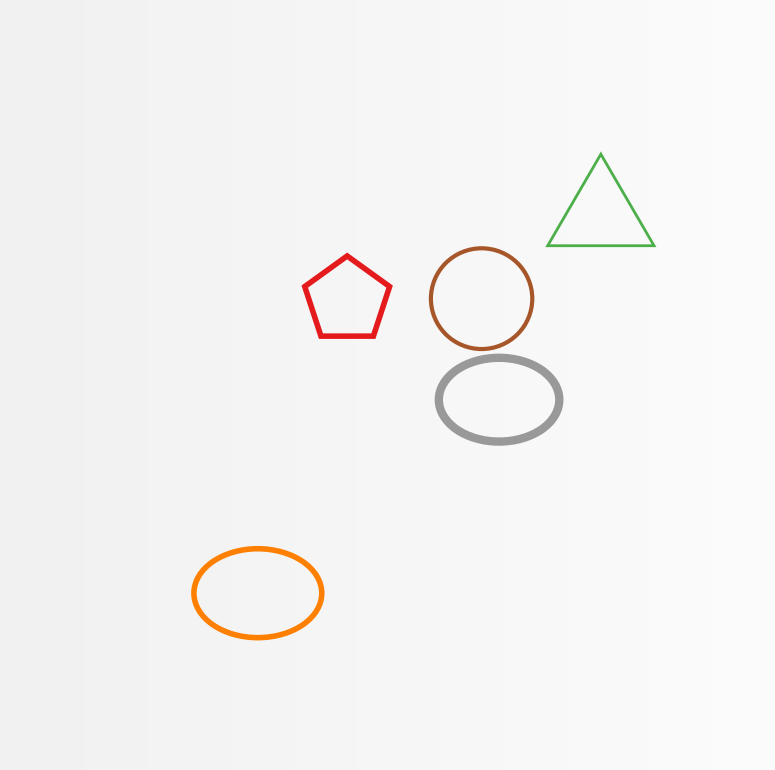[{"shape": "pentagon", "thickness": 2, "radius": 0.29, "center": [0.448, 0.61]}, {"shape": "triangle", "thickness": 1, "radius": 0.4, "center": [0.775, 0.721]}, {"shape": "oval", "thickness": 2, "radius": 0.41, "center": [0.333, 0.23]}, {"shape": "circle", "thickness": 1.5, "radius": 0.33, "center": [0.621, 0.612]}, {"shape": "oval", "thickness": 3, "radius": 0.39, "center": [0.644, 0.481]}]